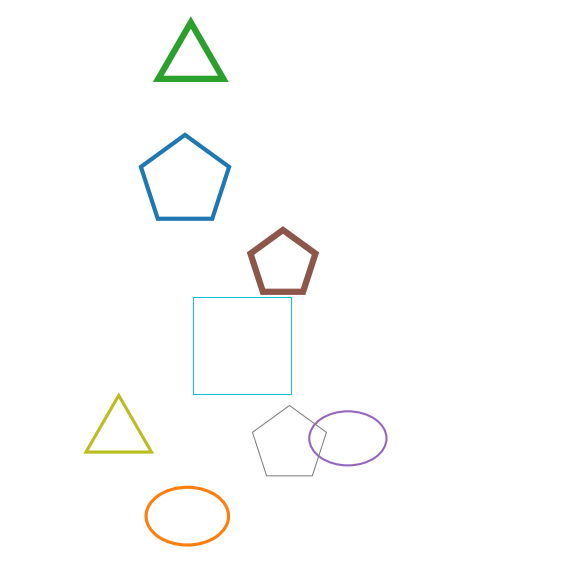[{"shape": "pentagon", "thickness": 2, "radius": 0.4, "center": [0.32, 0.685]}, {"shape": "oval", "thickness": 1.5, "radius": 0.36, "center": [0.324, 0.105]}, {"shape": "triangle", "thickness": 3, "radius": 0.33, "center": [0.33, 0.895]}, {"shape": "oval", "thickness": 1, "radius": 0.33, "center": [0.602, 0.24]}, {"shape": "pentagon", "thickness": 3, "radius": 0.3, "center": [0.49, 0.542]}, {"shape": "pentagon", "thickness": 0.5, "radius": 0.34, "center": [0.501, 0.23]}, {"shape": "triangle", "thickness": 1.5, "radius": 0.33, "center": [0.206, 0.249]}, {"shape": "square", "thickness": 0.5, "radius": 0.42, "center": [0.42, 0.401]}]